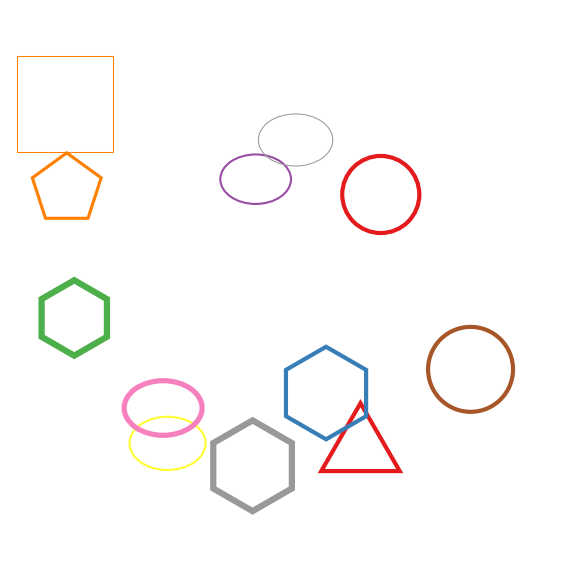[{"shape": "triangle", "thickness": 2, "radius": 0.39, "center": [0.624, 0.223]}, {"shape": "circle", "thickness": 2, "radius": 0.33, "center": [0.659, 0.662]}, {"shape": "hexagon", "thickness": 2, "radius": 0.4, "center": [0.565, 0.319]}, {"shape": "hexagon", "thickness": 3, "radius": 0.33, "center": [0.129, 0.449]}, {"shape": "oval", "thickness": 1, "radius": 0.31, "center": [0.443, 0.689]}, {"shape": "square", "thickness": 0.5, "radius": 0.42, "center": [0.113, 0.818]}, {"shape": "pentagon", "thickness": 1.5, "radius": 0.31, "center": [0.116, 0.672]}, {"shape": "oval", "thickness": 1, "radius": 0.33, "center": [0.29, 0.231]}, {"shape": "circle", "thickness": 2, "radius": 0.37, "center": [0.815, 0.36]}, {"shape": "oval", "thickness": 2.5, "radius": 0.34, "center": [0.282, 0.293]}, {"shape": "hexagon", "thickness": 3, "radius": 0.39, "center": [0.437, 0.193]}, {"shape": "oval", "thickness": 0.5, "radius": 0.32, "center": [0.512, 0.757]}]